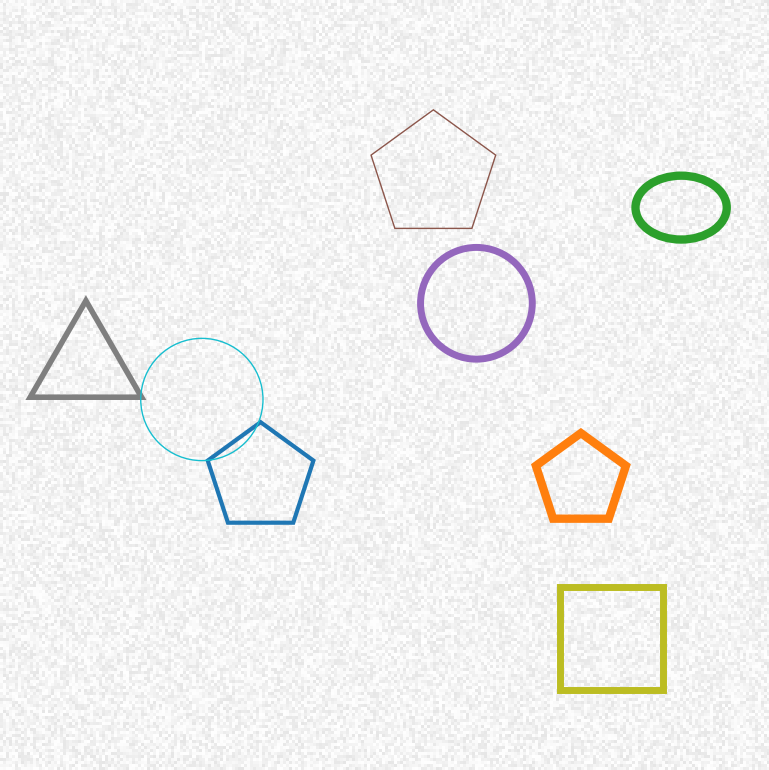[{"shape": "pentagon", "thickness": 1.5, "radius": 0.36, "center": [0.338, 0.38]}, {"shape": "pentagon", "thickness": 3, "radius": 0.31, "center": [0.754, 0.376]}, {"shape": "oval", "thickness": 3, "radius": 0.3, "center": [0.885, 0.73]}, {"shape": "circle", "thickness": 2.5, "radius": 0.36, "center": [0.619, 0.606]}, {"shape": "pentagon", "thickness": 0.5, "radius": 0.43, "center": [0.563, 0.772]}, {"shape": "triangle", "thickness": 2, "radius": 0.42, "center": [0.112, 0.526]}, {"shape": "square", "thickness": 2.5, "radius": 0.33, "center": [0.794, 0.171]}, {"shape": "circle", "thickness": 0.5, "radius": 0.4, "center": [0.262, 0.481]}]